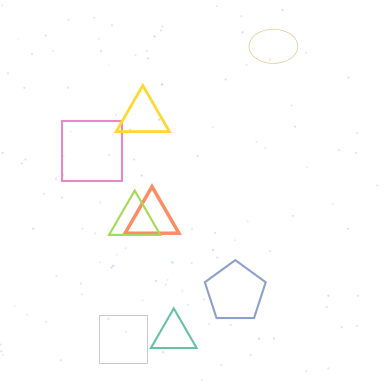[{"shape": "triangle", "thickness": 1.5, "radius": 0.34, "center": [0.451, 0.13]}, {"shape": "triangle", "thickness": 2.5, "radius": 0.4, "center": [0.395, 0.435]}, {"shape": "pentagon", "thickness": 1.5, "radius": 0.42, "center": [0.611, 0.241]}, {"shape": "square", "thickness": 1.5, "radius": 0.38, "center": [0.239, 0.608]}, {"shape": "triangle", "thickness": 1.5, "radius": 0.38, "center": [0.35, 0.428]}, {"shape": "triangle", "thickness": 2, "radius": 0.4, "center": [0.371, 0.698]}, {"shape": "oval", "thickness": 0.5, "radius": 0.32, "center": [0.71, 0.88]}, {"shape": "square", "thickness": 0.5, "radius": 0.31, "center": [0.319, 0.12]}]